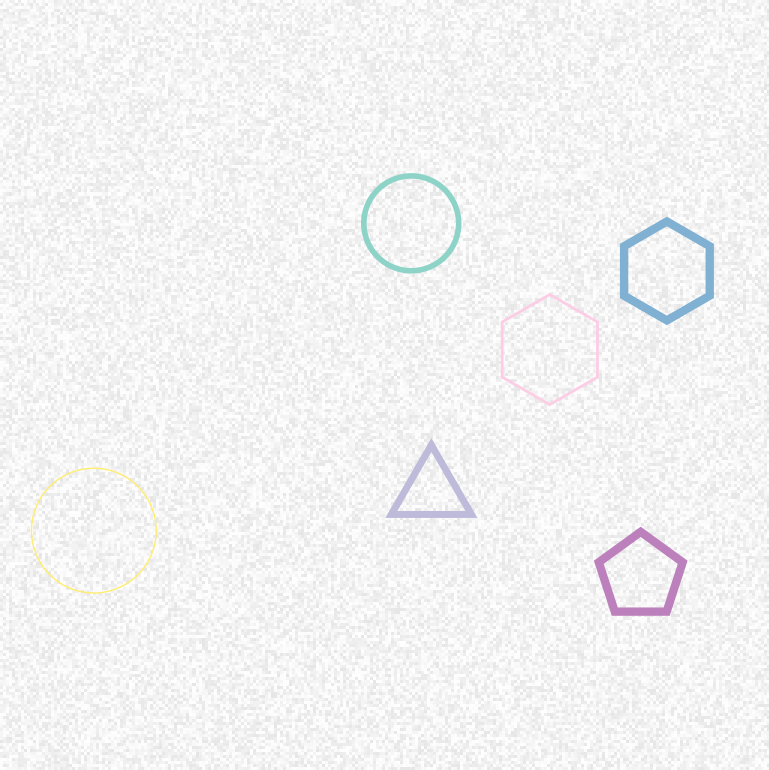[{"shape": "circle", "thickness": 2, "radius": 0.31, "center": [0.534, 0.71]}, {"shape": "triangle", "thickness": 2.5, "radius": 0.3, "center": [0.56, 0.362]}, {"shape": "hexagon", "thickness": 3, "radius": 0.32, "center": [0.866, 0.648]}, {"shape": "hexagon", "thickness": 1, "radius": 0.36, "center": [0.714, 0.546]}, {"shape": "pentagon", "thickness": 3, "radius": 0.29, "center": [0.832, 0.252]}, {"shape": "circle", "thickness": 0.5, "radius": 0.41, "center": [0.122, 0.311]}]